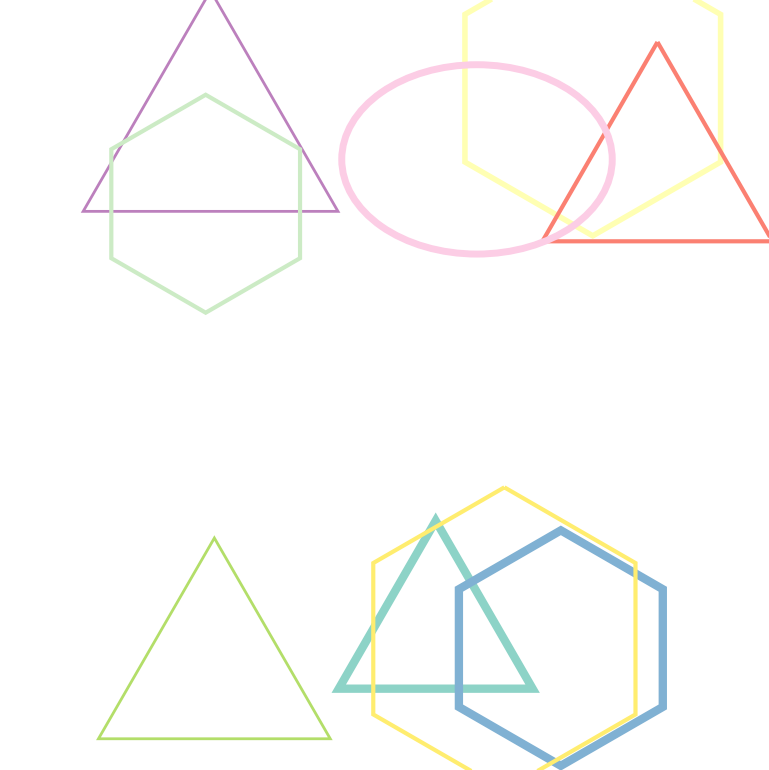[{"shape": "triangle", "thickness": 3, "radius": 0.73, "center": [0.566, 0.178]}, {"shape": "hexagon", "thickness": 2, "radius": 0.96, "center": [0.77, 0.885]}, {"shape": "triangle", "thickness": 1.5, "radius": 0.86, "center": [0.854, 0.773]}, {"shape": "hexagon", "thickness": 3, "radius": 0.76, "center": [0.728, 0.158]}, {"shape": "triangle", "thickness": 1, "radius": 0.87, "center": [0.278, 0.127]}, {"shape": "oval", "thickness": 2.5, "radius": 0.88, "center": [0.619, 0.793]}, {"shape": "triangle", "thickness": 1, "radius": 0.96, "center": [0.273, 0.821]}, {"shape": "hexagon", "thickness": 1.5, "radius": 0.71, "center": [0.267, 0.735]}, {"shape": "hexagon", "thickness": 1.5, "radius": 0.98, "center": [0.655, 0.17]}]